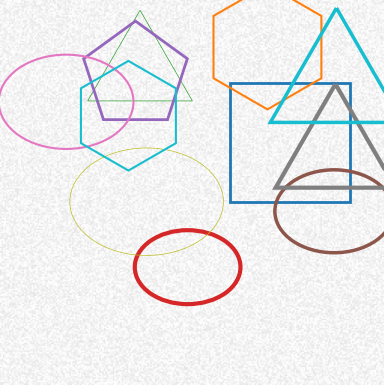[{"shape": "square", "thickness": 2, "radius": 0.77, "center": [0.753, 0.63]}, {"shape": "hexagon", "thickness": 1.5, "radius": 0.81, "center": [0.695, 0.878]}, {"shape": "triangle", "thickness": 0.5, "radius": 0.79, "center": [0.364, 0.816]}, {"shape": "oval", "thickness": 3, "radius": 0.69, "center": [0.487, 0.306]}, {"shape": "pentagon", "thickness": 2, "radius": 0.71, "center": [0.352, 0.804]}, {"shape": "oval", "thickness": 2.5, "radius": 0.77, "center": [0.868, 0.451]}, {"shape": "oval", "thickness": 1.5, "radius": 0.87, "center": [0.172, 0.736]}, {"shape": "triangle", "thickness": 3, "radius": 0.9, "center": [0.871, 0.602]}, {"shape": "oval", "thickness": 0.5, "radius": 1.0, "center": [0.381, 0.476]}, {"shape": "triangle", "thickness": 2.5, "radius": 0.99, "center": [0.874, 0.781]}, {"shape": "hexagon", "thickness": 1.5, "radius": 0.71, "center": [0.334, 0.699]}]